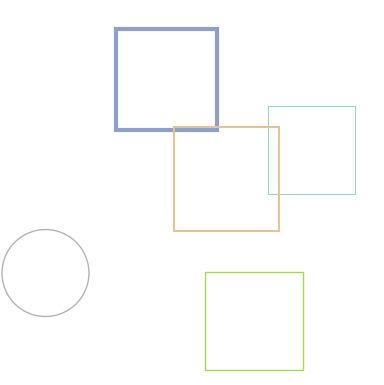[{"shape": "square", "thickness": 0.5, "radius": 0.57, "center": [0.808, 0.61]}, {"shape": "square", "thickness": 3, "radius": 0.66, "center": [0.432, 0.793]}, {"shape": "square", "thickness": 1, "radius": 0.64, "center": [0.659, 0.167]}, {"shape": "square", "thickness": 1.5, "radius": 0.68, "center": [0.589, 0.534]}, {"shape": "circle", "thickness": 1, "radius": 0.56, "center": [0.118, 0.291]}]